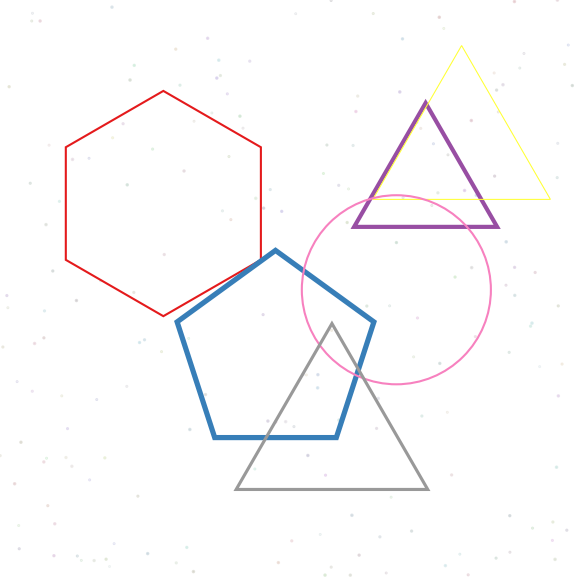[{"shape": "hexagon", "thickness": 1, "radius": 0.98, "center": [0.283, 0.647]}, {"shape": "pentagon", "thickness": 2.5, "radius": 0.9, "center": [0.477, 0.386]}, {"shape": "triangle", "thickness": 2, "radius": 0.71, "center": [0.737, 0.678]}, {"shape": "triangle", "thickness": 0.5, "radius": 0.89, "center": [0.799, 0.743]}, {"shape": "circle", "thickness": 1, "radius": 0.82, "center": [0.686, 0.497]}, {"shape": "triangle", "thickness": 1.5, "radius": 0.96, "center": [0.575, 0.247]}]